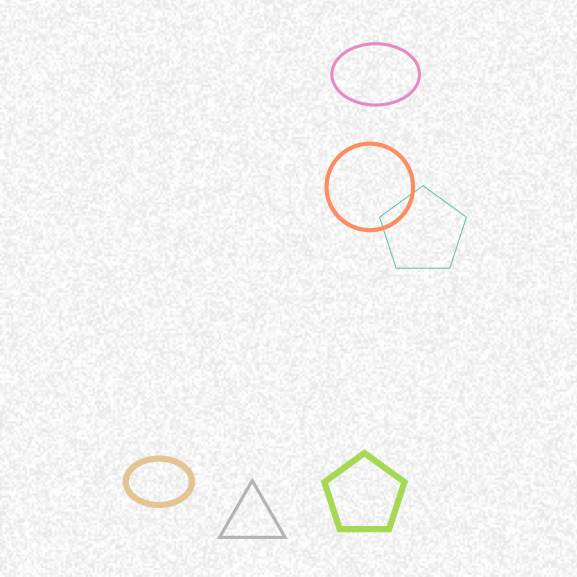[{"shape": "pentagon", "thickness": 0.5, "radius": 0.4, "center": [0.732, 0.599]}, {"shape": "circle", "thickness": 2, "radius": 0.37, "center": [0.64, 0.675]}, {"shape": "oval", "thickness": 1.5, "radius": 0.38, "center": [0.651, 0.87]}, {"shape": "pentagon", "thickness": 3, "radius": 0.36, "center": [0.631, 0.142]}, {"shape": "oval", "thickness": 3, "radius": 0.29, "center": [0.275, 0.165]}, {"shape": "triangle", "thickness": 1.5, "radius": 0.33, "center": [0.437, 0.101]}]